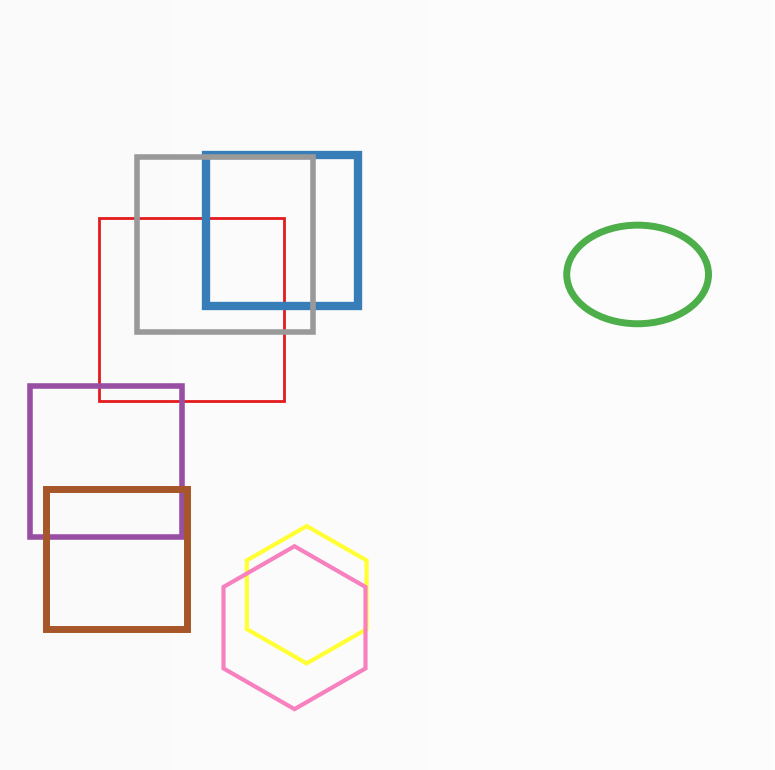[{"shape": "square", "thickness": 1, "radius": 0.59, "center": [0.247, 0.598]}, {"shape": "square", "thickness": 3, "radius": 0.49, "center": [0.364, 0.701]}, {"shape": "oval", "thickness": 2.5, "radius": 0.46, "center": [0.823, 0.644]}, {"shape": "square", "thickness": 2, "radius": 0.49, "center": [0.137, 0.401]}, {"shape": "hexagon", "thickness": 1.5, "radius": 0.45, "center": [0.396, 0.228]}, {"shape": "square", "thickness": 2.5, "radius": 0.46, "center": [0.151, 0.274]}, {"shape": "hexagon", "thickness": 1.5, "radius": 0.53, "center": [0.38, 0.185]}, {"shape": "square", "thickness": 2, "radius": 0.57, "center": [0.29, 0.682]}]